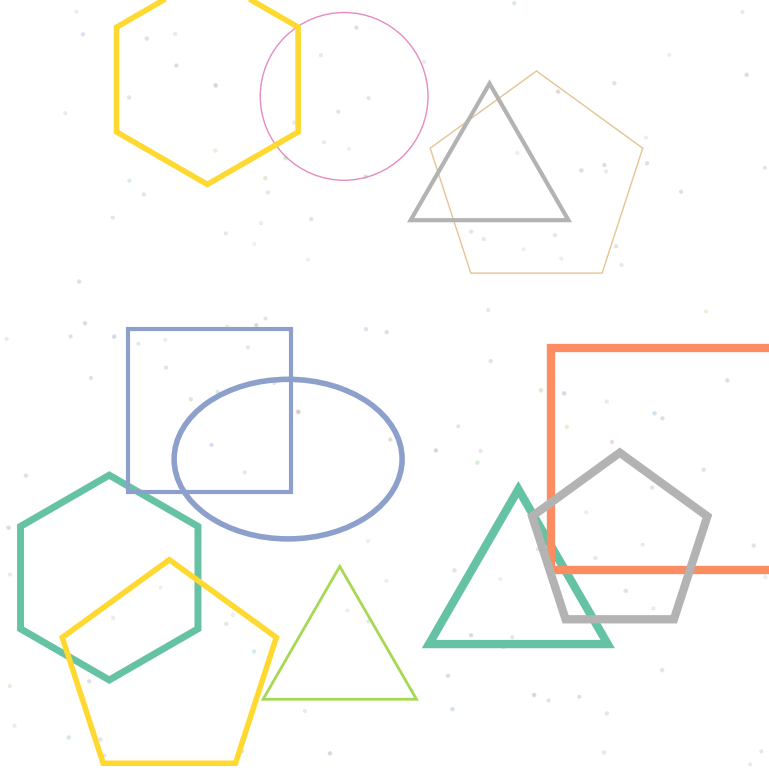[{"shape": "triangle", "thickness": 3, "radius": 0.67, "center": [0.673, 0.231]}, {"shape": "hexagon", "thickness": 2.5, "radius": 0.67, "center": [0.142, 0.25]}, {"shape": "square", "thickness": 3, "radius": 0.72, "center": [0.861, 0.404]}, {"shape": "square", "thickness": 1.5, "radius": 0.53, "center": [0.272, 0.467]}, {"shape": "oval", "thickness": 2, "radius": 0.74, "center": [0.374, 0.404]}, {"shape": "circle", "thickness": 0.5, "radius": 0.54, "center": [0.447, 0.875]}, {"shape": "triangle", "thickness": 1, "radius": 0.58, "center": [0.441, 0.149]}, {"shape": "pentagon", "thickness": 2, "radius": 0.73, "center": [0.22, 0.127]}, {"shape": "hexagon", "thickness": 2, "radius": 0.68, "center": [0.269, 0.897]}, {"shape": "pentagon", "thickness": 0.5, "radius": 0.73, "center": [0.697, 0.763]}, {"shape": "triangle", "thickness": 1.5, "radius": 0.59, "center": [0.636, 0.773]}, {"shape": "pentagon", "thickness": 3, "radius": 0.6, "center": [0.805, 0.293]}]